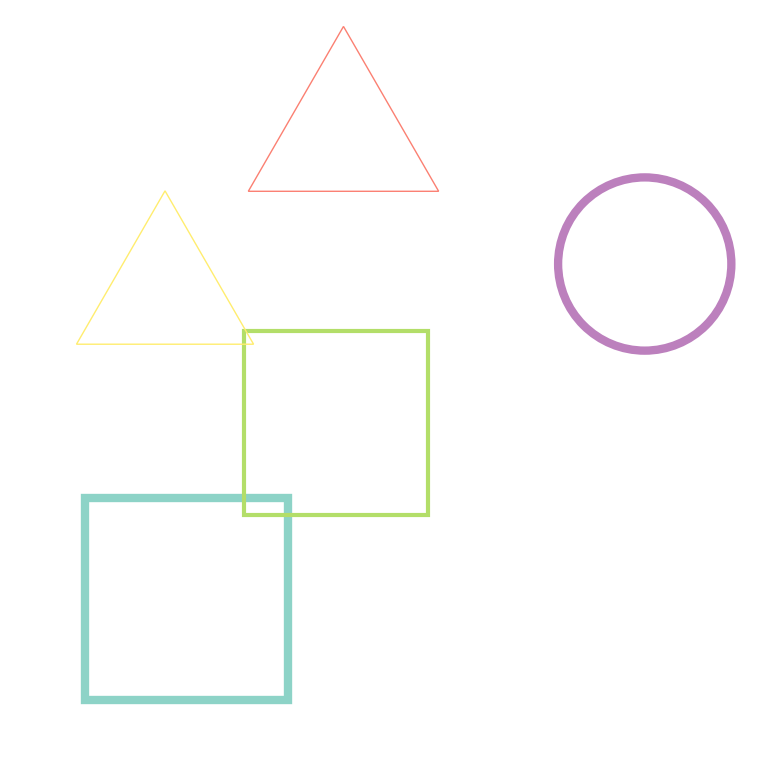[{"shape": "square", "thickness": 3, "radius": 0.66, "center": [0.242, 0.222]}, {"shape": "triangle", "thickness": 0.5, "radius": 0.71, "center": [0.446, 0.823]}, {"shape": "square", "thickness": 1.5, "radius": 0.6, "center": [0.436, 0.45]}, {"shape": "circle", "thickness": 3, "radius": 0.56, "center": [0.837, 0.657]}, {"shape": "triangle", "thickness": 0.5, "radius": 0.66, "center": [0.214, 0.619]}]